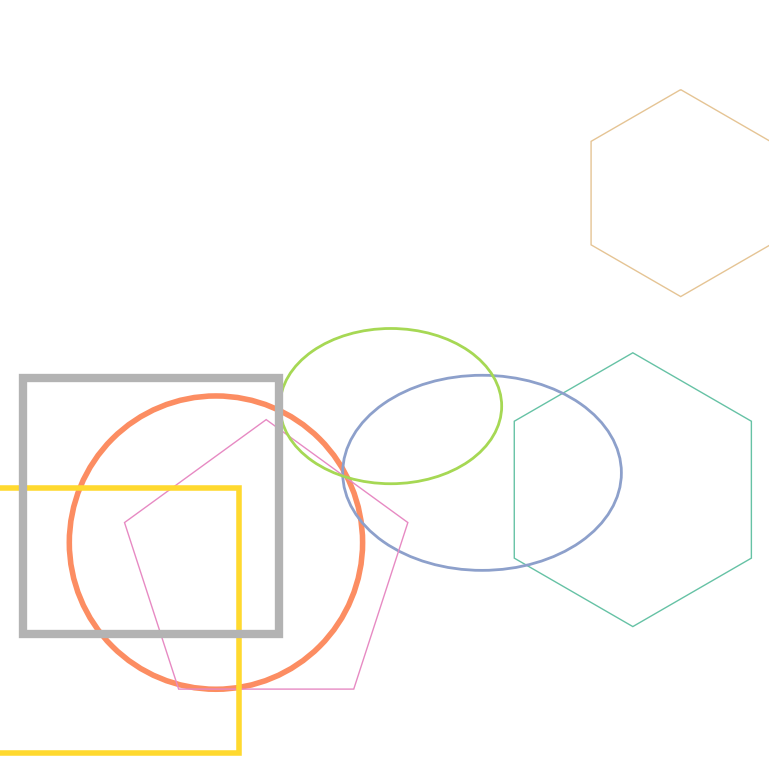[{"shape": "hexagon", "thickness": 0.5, "radius": 0.89, "center": [0.822, 0.364]}, {"shape": "circle", "thickness": 2, "radius": 0.95, "center": [0.28, 0.295]}, {"shape": "oval", "thickness": 1, "radius": 0.9, "center": [0.626, 0.386]}, {"shape": "pentagon", "thickness": 0.5, "radius": 0.97, "center": [0.346, 0.262]}, {"shape": "oval", "thickness": 1, "radius": 0.72, "center": [0.508, 0.473]}, {"shape": "square", "thickness": 2, "radius": 0.86, "center": [0.138, 0.194]}, {"shape": "hexagon", "thickness": 0.5, "radius": 0.67, "center": [0.884, 0.749]}, {"shape": "square", "thickness": 3, "radius": 0.83, "center": [0.196, 0.343]}]